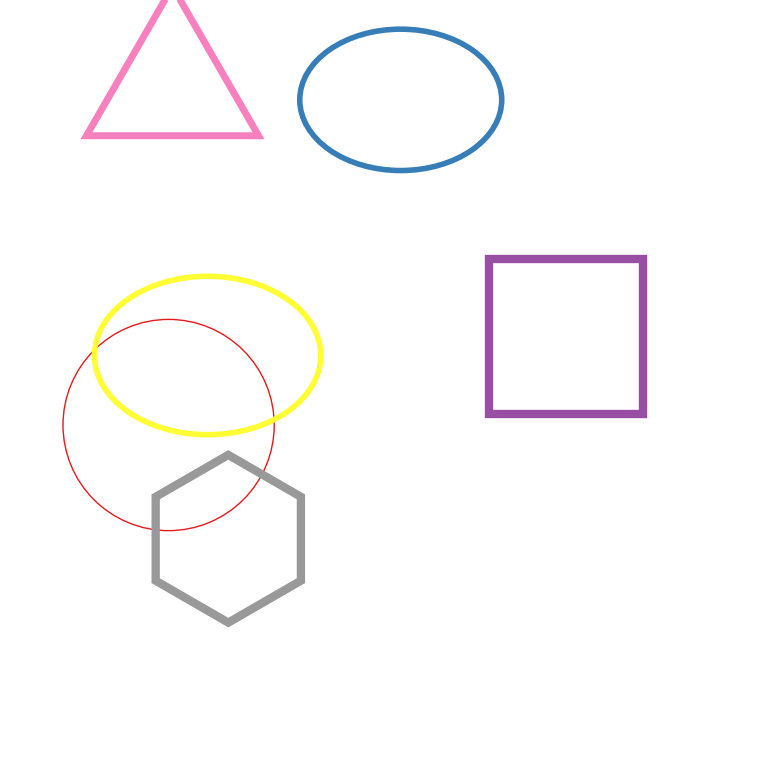[{"shape": "circle", "thickness": 0.5, "radius": 0.69, "center": [0.219, 0.448]}, {"shape": "oval", "thickness": 2, "radius": 0.66, "center": [0.52, 0.87]}, {"shape": "square", "thickness": 3, "radius": 0.5, "center": [0.735, 0.563]}, {"shape": "oval", "thickness": 2, "radius": 0.73, "center": [0.27, 0.538]}, {"shape": "triangle", "thickness": 2.5, "radius": 0.65, "center": [0.224, 0.888]}, {"shape": "hexagon", "thickness": 3, "radius": 0.54, "center": [0.296, 0.3]}]